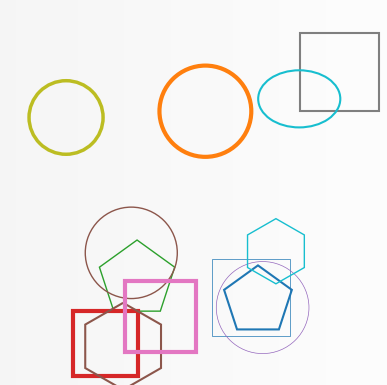[{"shape": "pentagon", "thickness": 1.5, "radius": 0.46, "center": [0.666, 0.219]}, {"shape": "square", "thickness": 0.5, "radius": 0.5, "center": [0.648, 0.227]}, {"shape": "circle", "thickness": 3, "radius": 0.59, "center": [0.53, 0.711]}, {"shape": "pentagon", "thickness": 1, "radius": 0.51, "center": [0.354, 0.274]}, {"shape": "square", "thickness": 3, "radius": 0.42, "center": [0.273, 0.108]}, {"shape": "circle", "thickness": 0.5, "radius": 0.6, "center": [0.678, 0.201]}, {"shape": "circle", "thickness": 1, "radius": 0.59, "center": [0.339, 0.343]}, {"shape": "hexagon", "thickness": 1.5, "radius": 0.56, "center": [0.318, 0.101]}, {"shape": "square", "thickness": 3, "radius": 0.46, "center": [0.414, 0.177]}, {"shape": "square", "thickness": 1.5, "radius": 0.51, "center": [0.876, 0.813]}, {"shape": "circle", "thickness": 2.5, "radius": 0.48, "center": [0.17, 0.695]}, {"shape": "hexagon", "thickness": 1, "radius": 0.42, "center": [0.712, 0.347]}, {"shape": "oval", "thickness": 1.5, "radius": 0.53, "center": [0.772, 0.743]}]